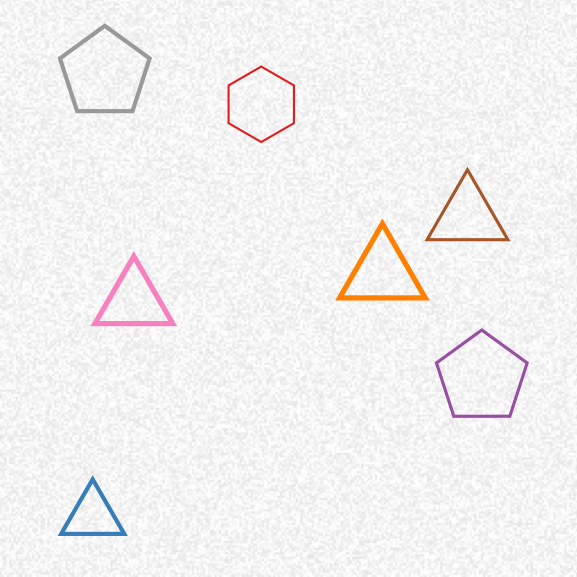[{"shape": "hexagon", "thickness": 1, "radius": 0.33, "center": [0.452, 0.819]}, {"shape": "triangle", "thickness": 2, "radius": 0.32, "center": [0.161, 0.106]}, {"shape": "pentagon", "thickness": 1.5, "radius": 0.41, "center": [0.834, 0.345]}, {"shape": "triangle", "thickness": 2.5, "radius": 0.43, "center": [0.662, 0.526]}, {"shape": "triangle", "thickness": 1.5, "radius": 0.4, "center": [0.809, 0.624]}, {"shape": "triangle", "thickness": 2.5, "radius": 0.39, "center": [0.232, 0.478]}, {"shape": "pentagon", "thickness": 2, "radius": 0.41, "center": [0.181, 0.873]}]